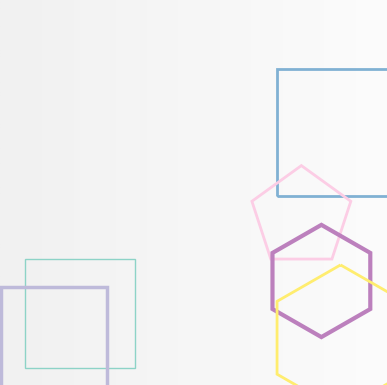[{"shape": "square", "thickness": 1, "radius": 0.71, "center": [0.206, 0.185]}, {"shape": "square", "thickness": 2.5, "radius": 0.68, "center": [0.139, 0.118]}, {"shape": "square", "thickness": 2, "radius": 0.82, "center": [0.879, 0.655]}, {"shape": "pentagon", "thickness": 2, "radius": 0.67, "center": [0.778, 0.436]}, {"shape": "hexagon", "thickness": 3, "radius": 0.73, "center": [0.829, 0.27]}, {"shape": "hexagon", "thickness": 2, "radius": 0.95, "center": [0.879, 0.123]}]